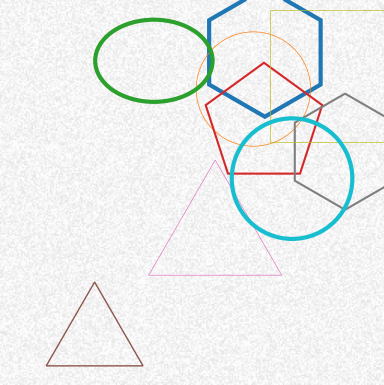[{"shape": "hexagon", "thickness": 3, "radius": 0.84, "center": [0.688, 0.864]}, {"shape": "circle", "thickness": 0.5, "radius": 0.74, "center": [0.658, 0.769]}, {"shape": "oval", "thickness": 3, "radius": 0.76, "center": [0.4, 0.842]}, {"shape": "pentagon", "thickness": 1.5, "radius": 0.8, "center": [0.686, 0.678]}, {"shape": "triangle", "thickness": 1, "radius": 0.73, "center": [0.246, 0.122]}, {"shape": "triangle", "thickness": 0.5, "radius": 1.0, "center": [0.559, 0.385]}, {"shape": "hexagon", "thickness": 1.5, "radius": 0.75, "center": [0.896, 0.606]}, {"shape": "square", "thickness": 0.5, "radius": 0.86, "center": [0.872, 0.802]}, {"shape": "circle", "thickness": 3, "radius": 0.78, "center": [0.759, 0.536]}]